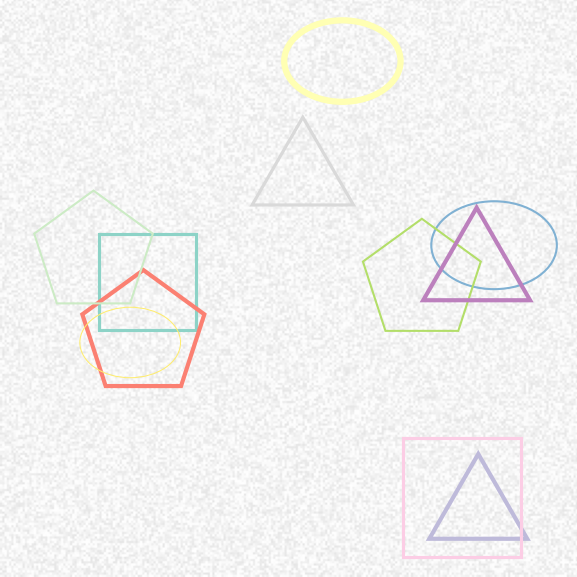[{"shape": "square", "thickness": 1.5, "radius": 0.42, "center": [0.256, 0.511]}, {"shape": "oval", "thickness": 3, "radius": 0.5, "center": [0.593, 0.893]}, {"shape": "triangle", "thickness": 2, "radius": 0.49, "center": [0.828, 0.115]}, {"shape": "pentagon", "thickness": 2, "radius": 0.56, "center": [0.248, 0.421]}, {"shape": "oval", "thickness": 1, "radius": 0.54, "center": [0.856, 0.575]}, {"shape": "pentagon", "thickness": 1, "radius": 0.54, "center": [0.731, 0.513]}, {"shape": "square", "thickness": 1.5, "radius": 0.51, "center": [0.8, 0.138]}, {"shape": "triangle", "thickness": 1.5, "radius": 0.51, "center": [0.524, 0.695]}, {"shape": "triangle", "thickness": 2, "radius": 0.53, "center": [0.825, 0.533]}, {"shape": "pentagon", "thickness": 1, "radius": 0.54, "center": [0.162, 0.561]}, {"shape": "oval", "thickness": 0.5, "radius": 0.44, "center": [0.225, 0.406]}]